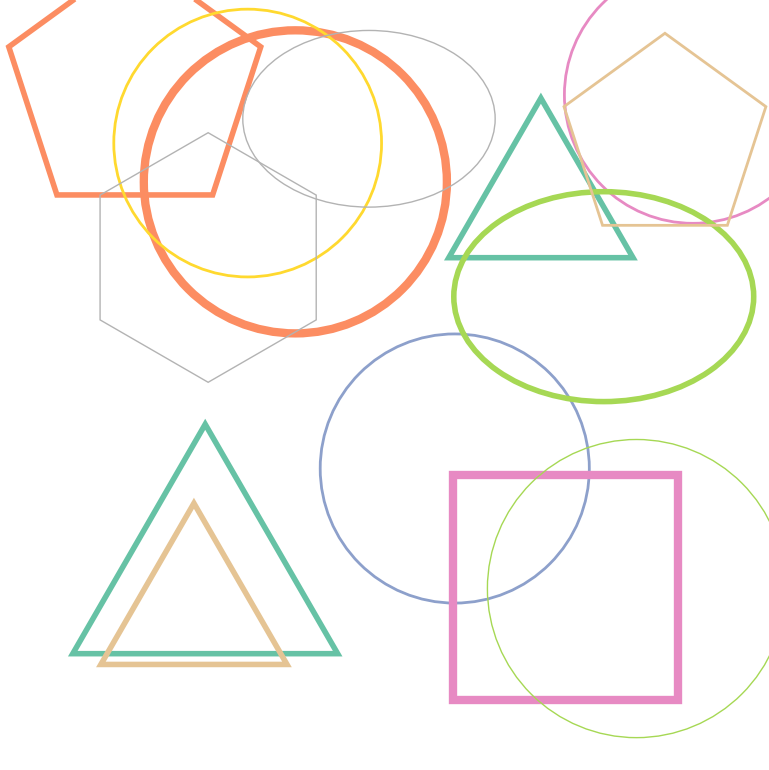[{"shape": "triangle", "thickness": 2, "radius": 0.99, "center": [0.267, 0.25]}, {"shape": "triangle", "thickness": 2, "radius": 0.69, "center": [0.702, 0.734]}, {"shape": "circle", "thickness": 3, "radius": 0.98, "center": [0.384, 0.764]}, {"shape": "pentagon", "thickness": 2, "radius": 0.86, "center": [0.175, 0.886]}, {"shape": "circle", "thickness": 1, "radius": 0.87, "center": [0.591, 0.392]}, {"shape": "circle", "thickness": 1, "radius": 0.83, "center": [0.9, 0.877]}, {"shape": "square", "thickness": 3, "radius": 0.73, "center": [0.735, 0.237]}, {"shape": "oval", "thickness": 2, "radius": 0.97, "center": [0.784, 0.615]}, {"shape": "circle", "thickness": 0.5, "radius": 0.97, "center": [0.827, 0.236]}, {"shape": "circle", "thickness": 1, "radius": 0.87, "center": [0.322, 0.814]}, {"shape": "triangle", "thickness": 2, "radius": 0.7, "center": [0.252, 0.207]}, {"shape": "pentagon", "thickness": 1, "radius": 0.69, "center": [0.864, 0.819]}, {"shape": "hexagon", "thickness": 0.5, "radius": 0.81, "center": [0.27, 0.666]}, {"shape": "oval", "thickness": 0.5, "radius": 0.82, "center": [0.479, 0.846]}]